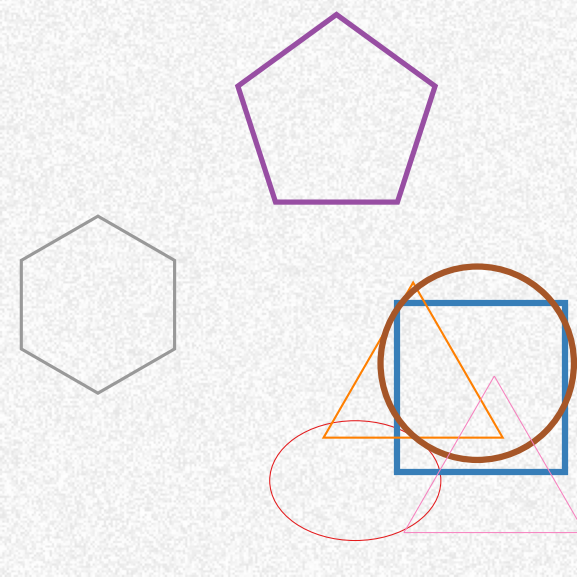[{"shape": "oval", "thickness": 0.5, "radius": 0.74, "center": [0.615, 0.167]}, {"shape": "square", "thickness": 3, "radius": 0.73, "center": [0.833, 0.328]}, {"shape": "pentagon", "thickness": 2.5, "radius": 0.9, "center": [0.583, 0.794]}, {"shape": "triangle", "thickness": 1, "radius": 0.9, "center": [0.715, 0.331]}, {"shape": "circle", "thickness": 3, "radius": 0.84, "center": [0.826, 0.37]}, {"shape": "triangle", "thickness": 0.5, "radius": 0.9, "center": [0.856, 0.167]}, {"shape": "hexagon", "thickness": 1.5, "radius": 0.77, "center": [0.17, 0.472]}]